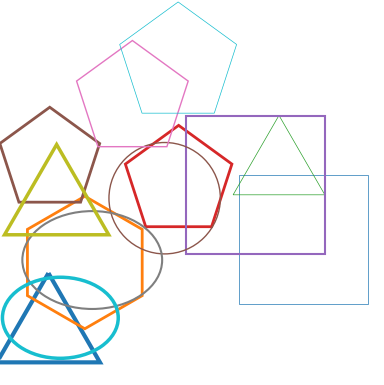[{"shape": "square", "thickness": 0.5, "radius": 0.84, "center": [0.789, 0.377]}, {"shape": "triangle", "thickness": 3, "radius": 0.77, "center": [0.126, 0.136]}, {"shape": "hexagon", "thickness": 2, "radius": 0.86, "center": [0.22, 0.318]}, {"shape": "triangle", "thickness": 0.5, "radius": 0.69, "center": [0.725, 0.563]}, {"shape": "pentagon", "thickness": 2, "radius": 0.73, "center": [0.464, 0.529]}, {"shape": "square", "thickness": 1.5, "radius": 0.9, "center": [0.664, 0.52]}, {"shape": "circle", "thickness": 1, "radius": 0.72, "center": [0.428, 0.485]}, {"shape": "pentagon", "thickness": 2, "radius": 0.68, "center": [0.129, 0.585]}, {"shape": "pentagon", "thickness": 1, "radius": 0.76, "center": [0.344, 0.742]}, {"shape": "oval", "thickness": 1.5, "radius": 0.91, "center": [0.24, 0.325]}, {"shape": "triangle", "thickness": 2.5, "radius": 0.78, "center": [0.147, 0.468]}, {"shape": "oval", "thickness": 2.5, "radius": 0.75, "center": [0.157, 0.175]}, {"shape": "pentagon", "thickness": 0.5, "radius": 0.8, "center": [0.463, 0.835]}]